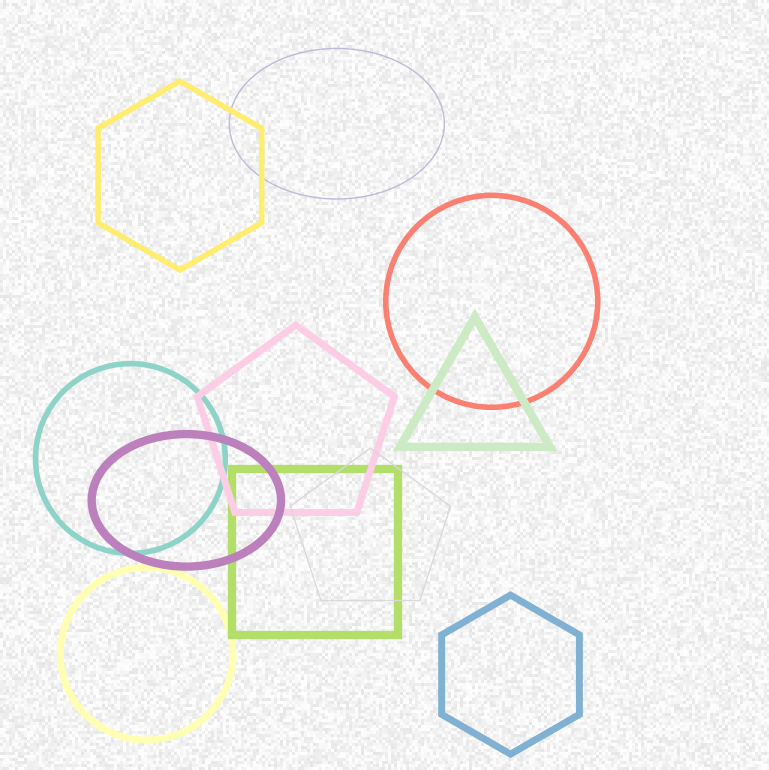[{"shape": "circle", "thickness": 2, "radius": 0.62, "center": [0.169, 0.405]}, {"shape": "circle", "thickness": 2.5, "radius": 0.56, "center": [0.19, 0.151]}, {"shape": "oval", "thickness": 0.5, "radius": 0.7, "center": [0.437, 0.839]}, {"shape": "circle", "thickness": 2, "radius": 0.69, "center": [0.639, 0.609]}, {"shape": "hexagon", "thickness": 2.5, "radius": 0.52, "center": [0.663, 0.124]}, {"shape": "square", "thickness": 3, "radius": 0.54, "center": [0.409, 0.283]}, {"shape": "pentagon", "thickness": 2.5, "radius": 0.67, "center": [0.384, 0.443]}, {"shape": "pentagon", "thickness": 0.5, "radius": 0.55, "center": [0.481, 0.309]}, {"shape": "oval", "thickness": 3, "radius": 0.61, "center": [0.242, 0.35]}, {"shape": "triangle", "thickness": 3, "radius": 0.56, "center": [0.617, 0.476]}, {"shape": "hexagon", "thickness": 2, "radius": 0.61, "center": [0.234, 0.772]}]